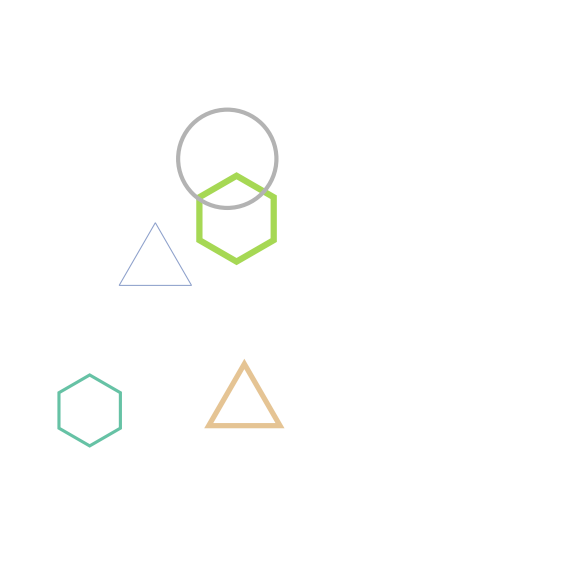[{"shape": "hexagon", "thickness": 1.5, "radius": 0.31, "center": [0.155, 0.288]}, {"shape": "triangle", "thickness": 0.5, "radius": 0.36, "center": [0.269, 0.541]}, {"shape": "hexagon", "thickness": 3, "radius": 0.37, "center": [0.41, 0.62]}, {"shape": "triangle", "thickness": 2.5, "radius": 0.36, "center": [0.423, 0.298]}, {"shape": "circle", "thickness": 2, "radius": 0.43, "center": [0.394, 0.724]}]